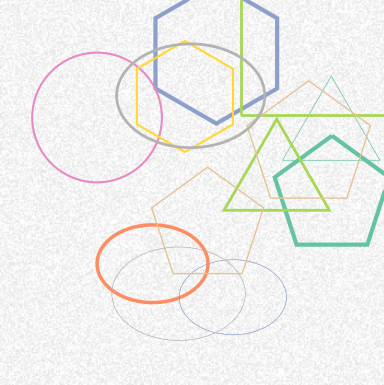[{"shape": "pentagon", "thickness": 3, "radius": 0.78, "center": [0.862, 0.491]}, {"shape": "triangle", "thickness": 0.5, "radius": 0.73, "center": [0.86, 0.657]}, {"shape": "oval", "thickness": 2.5, "radius": 0.72, "center": [0.396, 0.315]}, {"shape": "oval", "thickness": 0.5, "radius": 0.7, "center": [0.605, 0.228]}, {"shape": "hexagon", "thickness": 3, "radius": 0.91, "center": [0.562, 0.861]}, {"shape": "circle", "thickness": 1.5, "radius": 0.84, "center": [0.252, 0.695]}, {"shape": "triangle", "thickness": 2, "radius": 0.79, "center": [0.719, 0.533]}, {"shape": "square", "thickness": 2, "radius": 0.94, "center": [0.814, 0.888]}, {"shape": "hexagon", "thickness": 1.5, "radius": 0.72, "center": [0.48, 0.749]}, {"shape": "pentagon", "thickness": 1, "radius": 0.84, "center": [0.802, 0.622]}, {"shape": "pentagon", "thickness": 1, "radius": 0.76, "center": [0.539, 0.413]}, {"shape": "oval", "thickness": 2, "radius": 0.96, "center": [0.495, 0.751]}, {"shape": "oval", "thickness": 0.5, "radius": 0.87, "center": [0.464, 0.237]}]